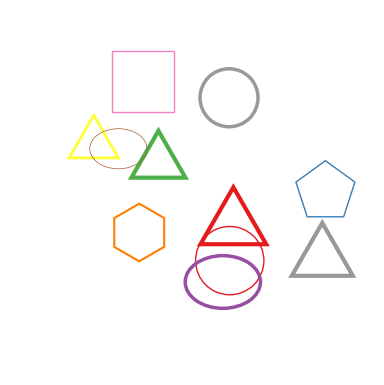[{"shape": "triangle", "thickness": 3, "radius": 0.49, "center": [0.606, 0.415]}, {"shape": "circle", "thickness": 1, "radius": 0.44, "center": [0.597, 0.323]}, {"shape": "pentagon", "thickness": 1, "radius": 0.4, "center": [0.845, 0.502]}, {"shape": "triangle", "thickness": 3, "radius": 0.41, "center": [0.412, 0.579]}, {"shape": "oval", "thickness": 2.5, "radius": 0.49, "center": [0.579, 0.268]}, {"shape": "hexagon", "thickness": 1.5, "radius": 0.37, "center": [0.362, 0.396]}, {"shape": "triangle", "thickness": 2, "radius": 0.37, "center": [0.244, 0.627]}, {"shape": "oval", "thickness": 0.5, "radius": 0.37, "center": [0.307, 0.614]}, {"shape": "square", "thickness": 1, "radius": 0.4, "center": [0.371, 0.789]}, {"shape": "triangle", "thickness": 3, "radius": 0.46, "center": [0.837, 0.329]}, {"shape": "circle", "thickness": 2.5, "radius": 0.38, "center": [0.595, 0.746]}]